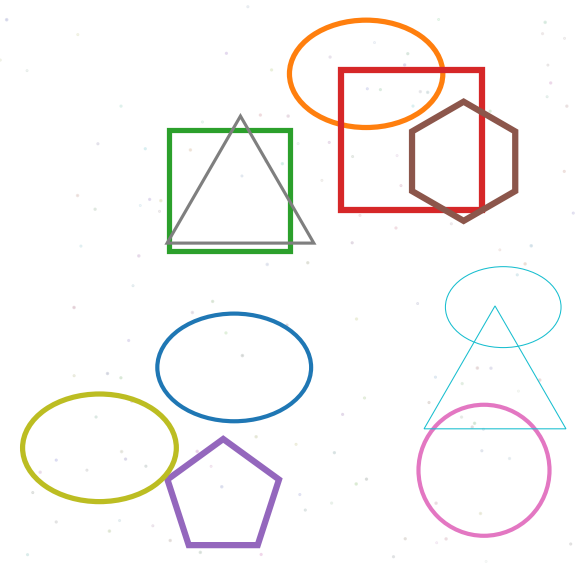[{"shape": "oval", "thickness": 2, "radius": 0.67, "center": [0.406, 0.363]}, {"shape": "oval", "thickness": 2.5, "radius": 0.66, "center": [0.634, 0.871]}, {"shape": "square", "thickness": 2.5, "radius": 0.52, "center": [0.398, 0.669]}, {"shape": "square", "thickness": 3, "radius": 0.61, "center": [0.713, 0.757]}, {"shape": "pentagon", "thickness": 3, "radius": 0.51, "center": [0.387, 0.137]}, {"shape": "hexagon", "thickness": 3, "radius": 0.52, "center": [0.803, 0.72]}, {"shape": "circle", "thickness": 2, "radius": 0.57, "center": [0.838, 0.185]}, {"shape": "triangle", "thickness": 1.5, "radius": 0.73, "center": [0.416, 0.651]}, {"shape": "oval", "thickness": 2.5, "radius": 0.67, "center": [0.172, 0.224]}, {"shape": "oval", "thickness": 0.5, "radius": 0.5, "center": [0.871, 0.467]}, {"shape": "triangle", "thickness": 0.5, "radius": 0.71, "center": [0.857, 0.328]}]